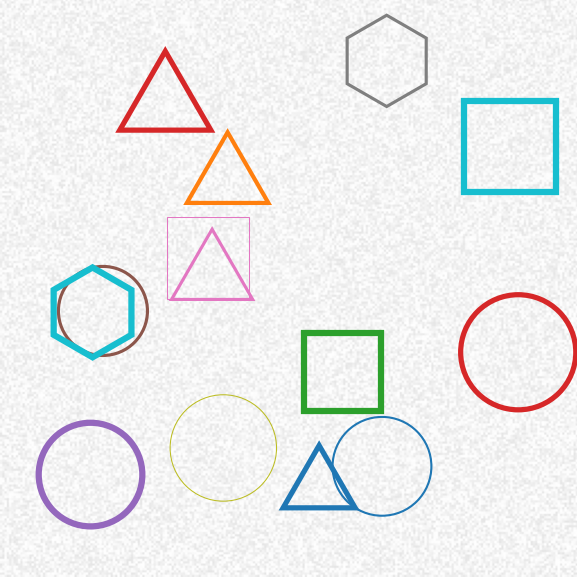[{"shape": "triangle", "thickness": 2.5, "radius": 0.36, "center": [0.553, 0.156]}, {"shape": "circle", "thickness": 1, "radius": 0.43, "center": [0.661, 0.192]}, {"shape": "triangle", "thickness": 2, "radius": 0.41, "center": [0.394, 0.689]}, {"shape": "square", "thickness": 3, "radius": 0.33, "center": [0.593, 0.355]}, {"shape": "triangle", "thickness": 2.5, "radius": 0.46, "center": [0.286, 0.819]}, {"shape": "circle", "thickness": 2.5, "radius": 0.5, "center": [0.897, 0.389]}, {"shape": "circle", "thickness": 3, "radius": 0.45, "center": [0.157, 0.177]}, {"shape": "circle", "thickness": 1.5, "radius": 0.39, "center": [0.178, 0.461]}, {"shape": "triangle", "thickness": 1.5, "radius": 0.41, "center": [0.367, 0.521]}, {"shape": "square", "thickness": 0.5, "radius": 0.35, "center": [0.36, 0.552]}, {"shape": "hexagon", "thickness": 1.5, "radius": 0.4, "center": [0.67, 0.894]}, {"shape": "circle", "thickness": 0.5, "radius": 0.46, "center": [0.387, 0.223]}, {"shape": "square", "thickness": 3, "radius": 0.4, "center": [0.883, 0.745]}, {"shape": "hexagon", "thickness": 3, "radius": 0.39, "center": [0.16, 0.458]}]